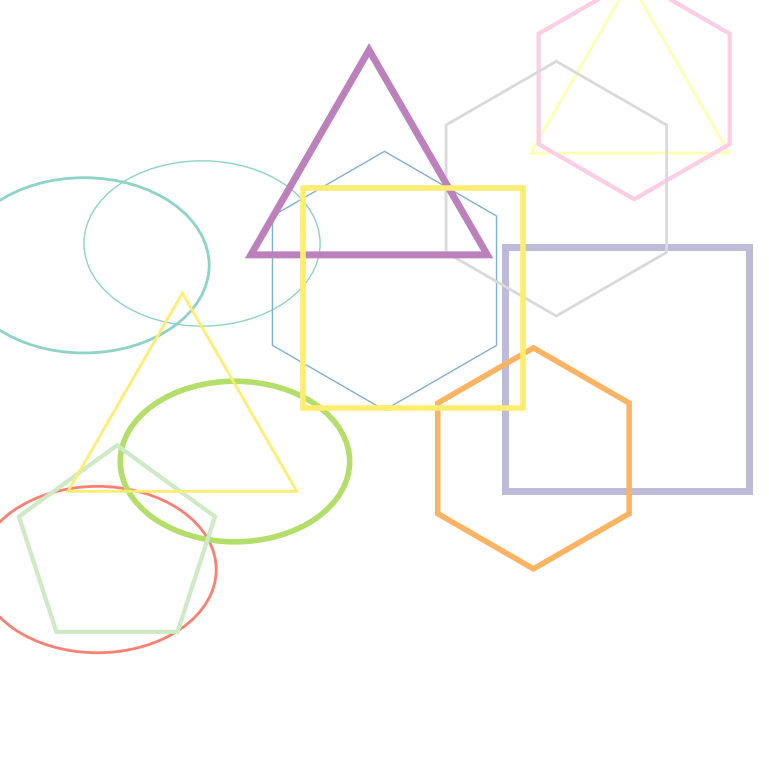[{"shape": "oval", "thickness": 1, "radius": 0.81, "center": [0.109, 0.655]}, {"shape": "oval", "thickness": 0.5, "radius": 0.77, "center": [0.262, 0.684]}, {"shape": "triangle", "thickness": 1, "radius": 0.74, "center": [0.818, 0.876]}, {"shape": "square", "thickness": 2.5, "radius": 0.79, "center": [0.815, 0.52]}, {"shape": "oval", "thickness": 1, "radius": 0.77, "center": [0.126, 0.26]}, {"shape": "hexagon", "thickness": 0.5, "radius": 0.84, "center": [0.499, 0.635]}, {"shape": "hexagon", "thickness": 2, "radius": 0.72, "center": [0.693, 0.405]}, {"shape": "oval", "thickness": 2, "radius": 0.74, "center": [0.305, 0.401]}, {"shape": "hexagon", "thickness": 1.5, "radius": 0.72, "center": [0.824, 0.885]}, {"shape": "hexagon", "thickness": 1, "radius": 0.83, "center": [0.723, 0.755]}, {"shape": "triangle", "thickness": 2.5, "radius": 0.89, "center": [0.479, 0.758]}, {"shape": "pentagon", "thickness": 1.5, "radius": 0.67, "center": [0.152, 0.288]}, {"shape": "square", "thickness": 2, "radius": 0.71, "center": [0.537, 0.613]}, {"shape": "triangle", "thickness": 1, "radius": 0.86, "center": [0.237, 0.448]}]